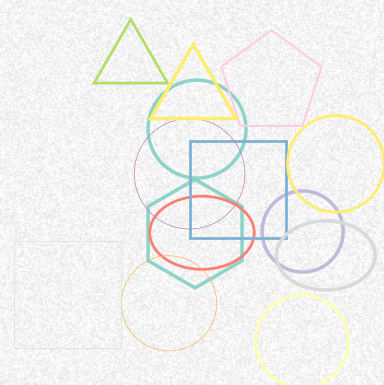[{"shape": "circle", "thickness": 2.5, "radius": 0.64, "center": [0.512, 0.665]}, {"shape": "hexagon", "thickness": 2.5, "radius": 0.7, "center": [0.507, 0.393]}, {"shape": "circle", "thickness": 2, "radius": 0.6, "center": [0.785, 0.114]}, {"shape": "circle", "thickness": 2.5, "radius": 0.53, "center": [0.786, 0.399]}, {"shape": "oval", "thickness": 2, "radius": 0.68, "center": [0.525, 0.395]}, {"shape": "square", "thickness": 2, "radius": 0.63, "center": [0.618, 0.508]}, {"shape": "circle", "thickness": 0.5, "radius": 0.62, "center": [0.439, 0.212]}, {"shape": "triangle", "thickness": 2, "radius": 0.55, "center": [0.34, 0.839]}, {"shape": "pentagon", "thickness": 1.5, "radius": 0.69, "center": [0.705, 0.784]}, {"shape": "oval", "thickness": 2.5, "radius": 0.64, "center": [0.846, 0.336]}, {"shape": "circle", "thickness": 0.5, "radius": 0.72, "center": [0.492, 0.549]}, {"shape": "square", "thickness": 0.5, "radius": 0.69, "center": [0.175, 0.236]}, {"shape": "circle", "thickness": 2, "radius": 0.63, "center": [0.872, 0.574]}, {"shape": "triangle", "thickness": 2.5, "radius": 0.64, "center": [0.502, 0.756]}]